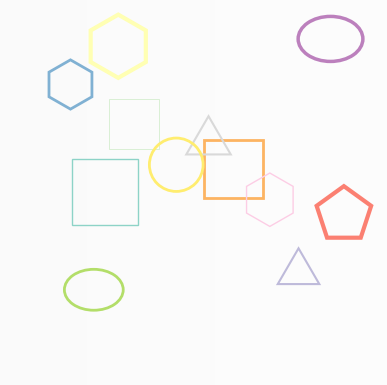[{"shape": "square", "thickness": 1, "radius": 0.43, "center": [0.271, 0.502]}, {"shape": "hexagon", "thickness": 3, "radius": 0.41, "center": [0.305, 0.88]}, {"shape": "triangle", "thickness": 1.5, "radius": 0.31, "center": [0.77, 0.293]}, {"shape": "pentagon", "thickness": 3, "radius": 0.37, "center": [0.887, 0.442]}, {"shape": "hexagon", "thickness": 2, "radius": 0.32, "center": [0.182, 0.781]}, {"shape": "square", "thickness": 2, "radius": 0.38, "center": [0.604, 0.561]}, {"shape": "oval", "thickness": 2, "radius": 0.38, "center": [0.242, 0.247]}, {"shape": "hexagon", "thickness": 1, "radius": 0.35, "center": [0.696, 0.481]}, {"shape": "triangle", "thickness": 1.5, "radius": 0.33, "center": [0.538, 0.632]}, {"shape": "oval", "thickness": 2.5, "radius": 0.42, "center": [0.853, 0.899]}, {"shape": "square", "thickness": 0.5, "radius": 0.32, "center": [0.345, 0.677]}, {"shape": "circle", "thickness": 2, "radius": 0.35, "center": [0.455, 0.572]}]